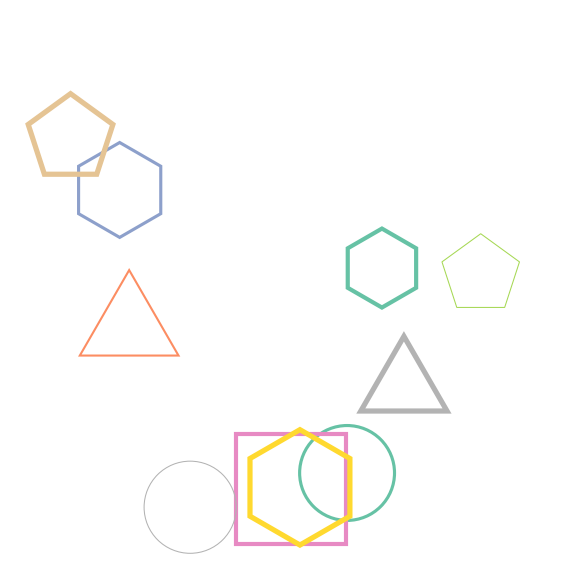[{"shape": "hexagon", "thickness": 2, "radius": 0.34, "center": [0.661, 0.535]}, {"shape": "circle", "thickness": 1.5, "radius": 0.41, "center": [0.601, 0.18]}, {"shape": "triangle", "thickness": 1, "radius": 0.49, "center": [0.224, 0.433]}, {"shape": "hexagon", "thickness": 1.5, "radius": 0.41, "center": [0.207, 0.67]}, {"shape": "square", "thickness": 2, "radius": 0.48, "center": [0.505, 0.153]}, {"shape": "pentagon", "thickness": 0.5, "radius": 0.35, "center": [0.832, 0.524]}, {"shape": "hexagon", "thickness": 2.5, "radius": 0.5, "center": [0.519, 0.155]}, {"shape": "pentagon", "thickness": 2.5, "radius": 0.39, "center": [0.122, 0.76]}, {"shape": "triangle", "thickness": 2.5, "radius": 0.43, "center": [0.699, 0.331]}, {"shape": "circle", "thickness": 0.5, "radius": 0.4, "center": [0.329, 0.121]}]